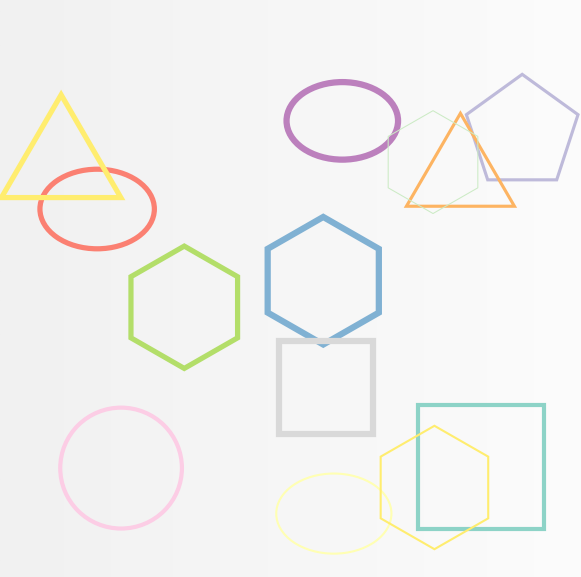[{"shape": "square", "thickness": 2, "radius": 0.54, "center": [0.827, 0.191]}, {"shape": "oval", "thickness": 1, "radius": 0.5, "center": [0.574, 0.11]}, {"shape": "pentagon", "thickness": 1.5, "radius": 0.5, "center": [0.898, 0.769]}, {"shape": "oval", "thickness": 2.5, "radius": 0.49, "center": [0.167, 0.637]}, {"shape": "hexagon", "thickness": 3, "radius": 0.55, "center": [0.556, 0.513]}, {"shape": "triangle", "thickness": 1.5, "radius": 0.54, "center": [0.792, 0.696]}, {"shape": "hexagon", "thickness": 2.5, "radius": 0.53, "center": [0.317, 0.467]}, {"shape": "circle", "thickness": 2, "radius": 0.52, "center": [0.208, 0.189]}, {"shape": "square", "thickness": 3, "radius": 0.4, "center": [0.562, 0.328]}, {"shape": "oval", "thickness": 3, "radius": 0.48, "center": [0.589, 0.79]}, {"shape": "hexagon", "thickness": 0.5, "radius": 0.45, "center": [0.745, 0.718]}, {"shape": "triangle", "thickness": 2.5, "radius": 0.59, "center": [0.105, 0.716]}, {"shape": "hexagon", "thickness": 1, "radius": 0.53, "center": [0.747, 0.155]}]